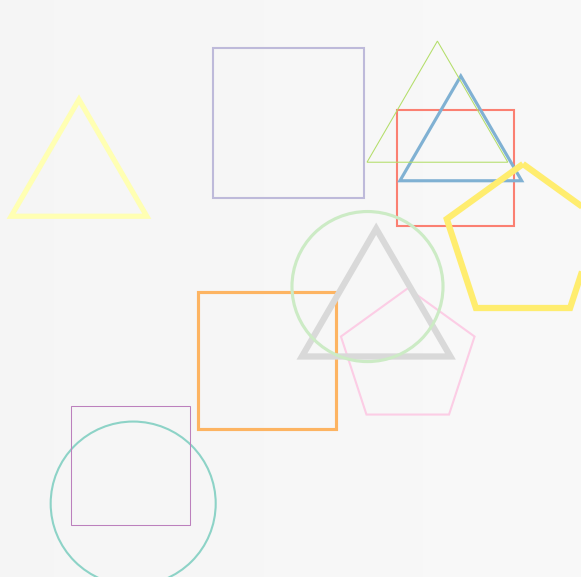[{"shape": "circle", "thickness": 1, "radius": 0.71, "center": [0.229, 0.127]}, {"shape": "triangle", "thickness": 2.5, "radius": 0.67, "center": [0.136, 0.692]}, {"shape": "square", "thickness": 1, "radius": 0.65, "center": [0.496, 0.787]}, {"shape": "square", "thickness": 1, "radius": 0.5, "center": [0.783, 0.708]}, {"shape": "triangle", "thickness": 1.5, "radius": 0.6, "center": [0.793, 0.747]}, {"shape": "square", "thickness": 1.5, "radius": 0.59, "center": [0.46, 0.375]}, {"shape": "triangle", "thickness": 0.5, "radius": 0.7, "center": [0.753, 0.788]}, {"shape": "pentagon", "thickness": 1, "radius": 0.6, "center": [0.701, 0.379]}, {"shape": "triangle", "thickness": 3, "radius": 0.74, "center": [0.647, 0.456]}, {"shape": "square", "thickness": 0.5, "radius": 0.51, "center": [0.225, 0.193]}, {"shape": "circle", "thickness": 1.5, "radius": 0.65, "center": [0.632, 0.503]}, {"shape": "pentagon", "thickness": 3, "radius": 0.69, "center": [0.9, 0.577]}]